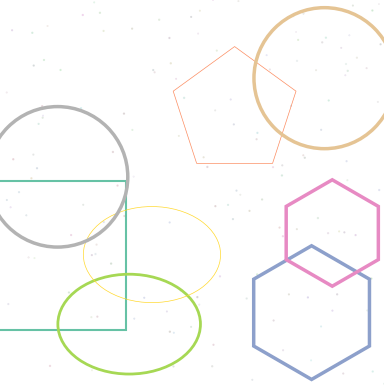[{"shape": "square", "thickness": 1.5, "radius": 0.97, "center": [0.134, 0.336]}, {"shape": "pentagon", "thickness": 0.5, "radius": 0.84, "center": [0.609, 0.711]}, {"shape": "hexagon", "thickness": 2.5, "radius": 0.87, "center": [0.809, 0.188]}, {"shape": "hexagon", "thickness": 2.5, "radius": 0.69, "center": [0.863, 0.395]}, {"shape": "oval", "thickness": 2, "radius": 0.93, "center": [0.335, 0.158]}, {"shape": "oval", "thickness": 0.5, "radius": 0.89, "center": [0.395, 0.339]}, {"shape": "circle", "thickness": 2.5, "radius": 0.92, "center": [0.843, 0.797]}, {"shape": "circle", "thickness": 2.5, "radius": 0.91, "center": [0.149, 0.541]}]